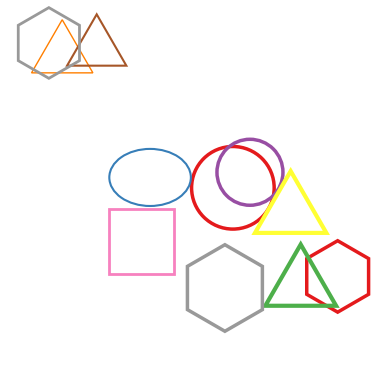[{"shape": "circle", "thickness": 2.5, "radius": 0.54, "center": [0.605, 0.512]}, {"shape": "hexagon", "thickness": 2.5, "radius": 0.46, "center": [0.877, 0.282]}, {"shape": "oval", "thickness": 1.5, "radius": 0.53, "center": [0.39, 0.539]}, {"shape": "triangle", "thickness": 3, "radius": 0.53, "center": [0.781, 0.259]}, {"shape": "circle", "thickness": 2.5, "radius": 0.43, "center": [0.649, 0.553]}, {"shape": "triangle", "thickness": 1, "radius": 0.46, "center": [0.162, 0.857]}, {"shape": "triangle", "thickness": 3, "radius": 0.54, "center": [0.755, 0.449]}, {"shape": "triangle", "thickness": 1.5, "radius": 0.44, "center": [0.251, 0.874]}, {"shape": "square", "thickness": 2, "radius": 0.42, "center": [0.366, 0.373]}, {"shape": "hexagon", "thickness": 2.5, "radius": 0.56, "center": [0.584, 0.252]}, {"shape": "hexagon", "thickness": 2, "radius": 0.46, "center": [0.127, 0.888]}]